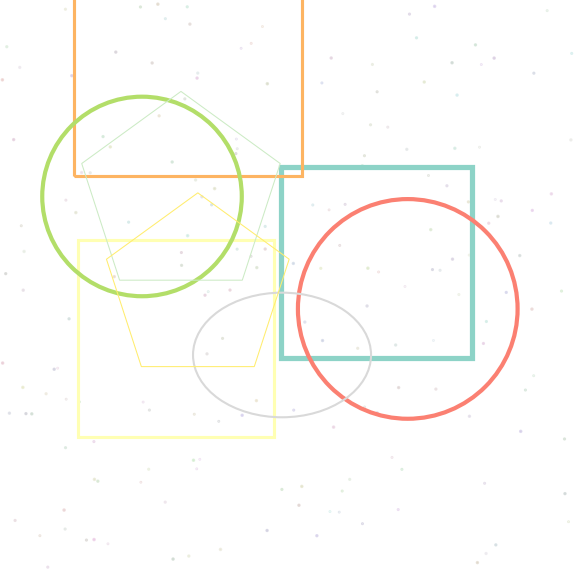[{"shape": "square", "thickness": 2.5, "radius": 0.83, "center": [0.653, 0.545]}, {"shape": "square", "thickness": 1.5, "radius": 0.85, "center": [0.305, 0.413]}, {"shape": "circle", "thickness": 2, "radius": 0.95, "center": [0.706, 0.464]}, {"shape": "square", "thickness": 1.5, "radius": 0.99, "center": [0.325, 0.891]}, {"shape": "circle", "thickness": 2, "radius": 0.86, "center": [0.246, 0.659]}, {"shape": "oval", "thickness": 1, "radius": 0.77, "center": [0.488, 0.384]}, {"shape": "pentagon", "thickness": 0.5, "radius": 0.9, "center": [0.313, 0.66]}, {"shape": "pentagon", "thickness": 0.5, "radius": 0.83, "center": [0.343, 0.499]}]